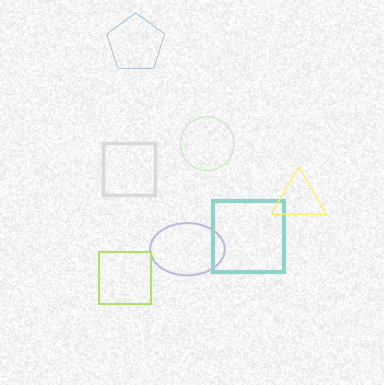[{"shape": "square", "thickness": 3, "radius": 0.46, "center": [0.645, 0.386]}, {"shape": "oval", "thickness": 1.5, "radius": 0.48, "center": [0.487, 0.353]}, {"shape": "pentagon", "thickness": 0.5, "radius": 0.4, "center": [0.353, 0.887]}, {"shape": "square", "thickness": 1.5, "radius": 0.34, "center": [0.325, 0.278]}, {"shape": "square", "thickness": 2.5, "radius": 0.34, "center": [0.335, 0.561]}, {"shape": "circle", "thickness": 1, "radius": 0.35, "center": [0.538, 0.627]}, {"shape": "triangle", "thickness": 1, "radius": 0.41, "center": [0.776, 0.485]}]